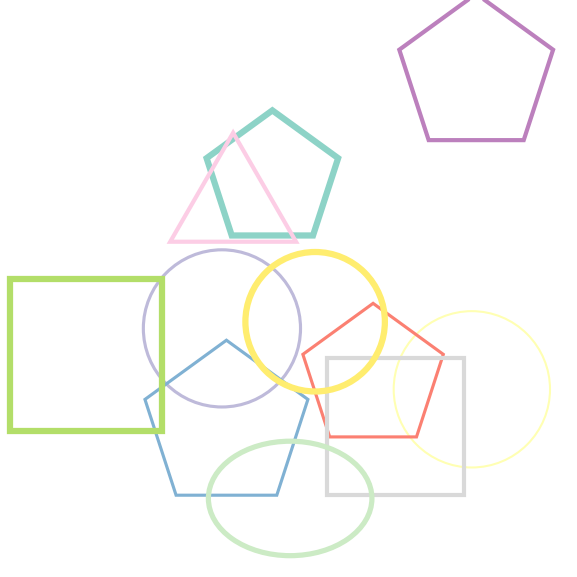[{"shape": "pentagon", "thickness": 3, "radius": 0.6, "center": [0.472, 0.688]}, {"shape": "circle", "thickness": 1, "radius": 0.68, "center": [0.817, 0.325]}, {"shape": "circle", "thickness": 1.5, "radius": 0.68, "center": [0.384, 0.43]}, {"shape": "pentagon", "thickness": 1.5, "radius": 0.64, "center": [0.646, 0.346]}, {"shape": "pentagon", "thickness": 1.5, "radius": 0.74, "center": [0.392, 0.262]}, {"shape": "square", "thickness": 3, "radius": 0.66, "center": [0.149, 0.384]}, {"shape": "triangle", "thickness": 2, "radius": 0.63, "center": [0.404, 0.643]}, {"shape": "square", "thickness": 2, "radius": 0.59, "center": [0.685, 0.26]}, {"shape": "pentagon", "thickness": 2, "radius": 0.7, "center": [0.825, 0.87]}, {"shape": "oval", "thickness": 2.5, "radius": 0.71, "center": [0.502, 0.136]}, {"shape": "circle", "thickness": 3, "radius": 0.6, "center": [0.546, 0.442]}]